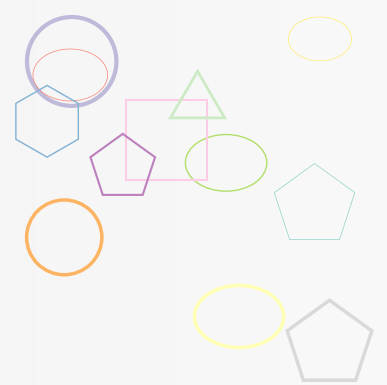[{"shape": "pentagon", "thickness": 0.5, "radius": 0.55, "center": [0.812, 0.466]}, {"shape": "oval", "thickness": 2.5, "radius": 0.58, "center": [0.617, 0.178]}, {"shape": "circle", "thickness": 3, "radius": 0.58, "center": [0.185, 0.84]}, {"shape": "oval", "thickness": 0.5, "radius": 0.48, "center": [0.181, 0.805]}, {"shape": "hexagon", "thickness": 1, "radius": 0.47, "center": [0.122, 0.685]}, {"shape": "circle", "thickness": 2.5, "radius": 0.49, "center": [0.166, 0.383]}, {"shape": "oval", "thickness": 1, "radius": 0.53, "center": [0.583, 0.577]}, {"shape": "square", "thickness": 1.5, "radius": 0.52, "center": [0.429, 0.636]}, {"shape": "pentagon", "thickness": 2.5, "radius": 0.57, "center": [0.85, 0.105]}, {"shape": "pentagon", "thickness": 1.5, "radius": 0.44, "center": [0.317, 0.565]}, {"shape": "triangle", "thickness": 2, "radius": 0.4, "center": [0.51, 0.734]}, {"shape": "oval", "thickness": 0.5, "radius": 0.41, "center": [0.826, 0.899]}]